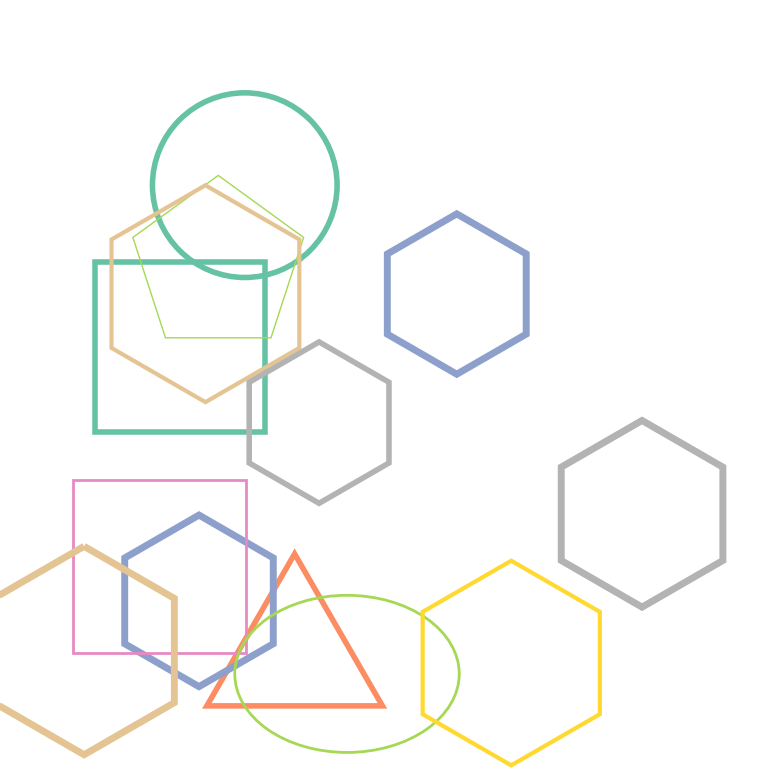[{"shape": "circle", "thickness": 2, "radius": 0.6, "center": [0.318, 0.76]}, {"shape": "square", "thickness": 2, "radius": 0.55, "center": [0.234, 0.549]}, {"shape": "triangle", "thickness": 2, "radius": 0.66, "center": [0.383, 0.149]}, {"shape": "hexagon", "thickness": 2.5, "radius": 0.52, "center": [0.593, 0.618]}, {"shape": "hexagon", "thickness": 2.5, "radius": 0.56, "center": [0.258, 0.22]}, {"shape": "square", "thickness": 1, "radius": 0.56, "center": [0.207, 0.264]}, {"shape": "oval", "thickness": 1, "radius": 0.73, "center": [0.451, 0.125]}, {"shape": "pentagon", "thickness": 0.5, "radius": 0.58, "center": [0.283, 0.656]}, {"shape": "hexagon", "thickness": 1.5, "radius": 0.66, "center": [0.664, 0.139]}, {"shape": "hexagon", "thickness": 1.5, "radius": 0.7, "center": [0.267, 0.619]}, {"shape": "hexagon", "thickness": 2.5, "radius": 0.68, "center": [0.109, 0.155]}, {"shape": "hexagon", "thickness": 2, "radius": 0.52, "center": [0.414, 0.451]}, {"shape": "hexagon", "thickness": 2.5, "radius": 0.61, "center": [0.834, 0.333]}]